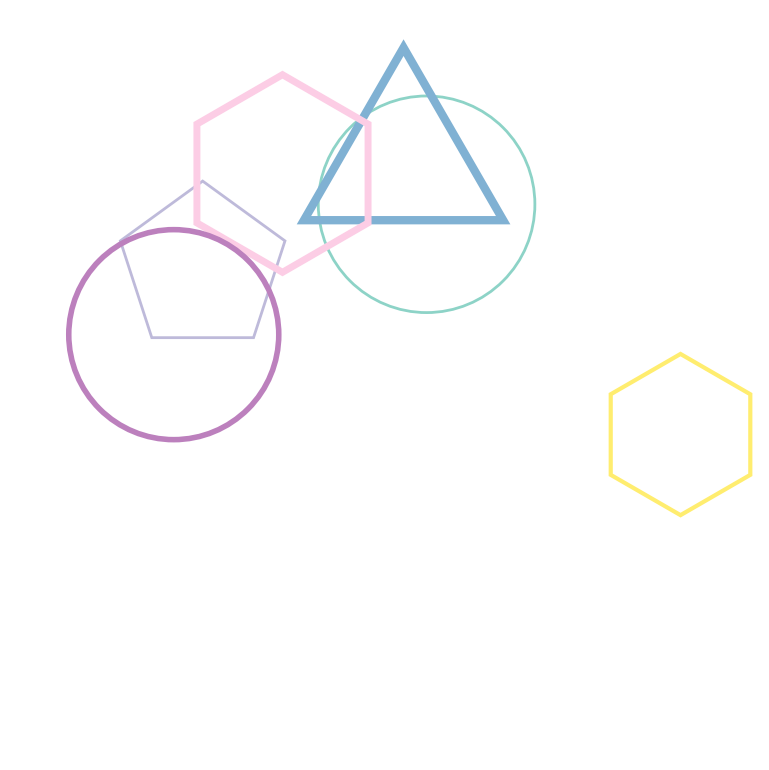[{"shape": "circle", "thickness": 1, "radius": 0.7, "center": [0.554, 0.735]}, {"shape": "pentagon", "thickness": 1, "radius": 0.56, "center": [0.263, 0.652]}, {"shape": "triangle", "thickness": 3, "radius": 0.75, "center": [0.524, 0.789]}, {"shape": "hexagon", "thickness": 2.5, "radius": 0.64, "center": [0.367, 0.775]}, {"shape": "circle", "thickness": 2, "radius": 0.68, "center": [0.226, 0.565]}, {"shape": "hexagon", "thickness": 1.5, "radius": 0.52, "center": [0.884, 0.436]}]